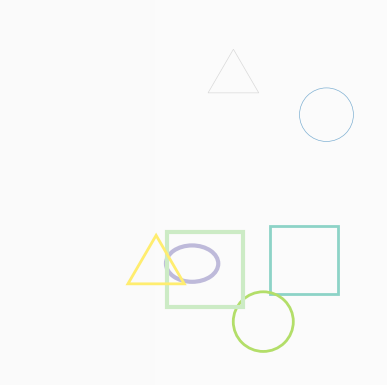[{"shape": "square", "thickness": 2, "radius": 0.44, "center": [0.785, 0.326]}, {"shape": "oval", "thickness": 3, "radius": 0.34, "center": [0.496, 0.315]}, {"shape": "circle", "thickness": 0.5, "radius": 0.35, "center": [0.842, 0.702]}, {"shape": "circle", "thickness": 2, "radius": 0.39, "center": [0.679, 0.165]}, {"shape": "triangle", "thickness": 0.5, "radius": 0.38, "center": [0.602, 0.797]}, {"shape": "square", "thickness": 3, "radius": 0.49, "center": [0.53, 0.299]}, {"shape": "triangle", "thickness": 2, "radius": 0.42, "center": [0.403, 0.305]}]